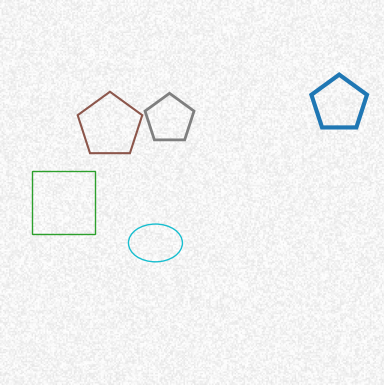[{"shape": "pentagon", "thickness": 3, "radius": 0.38, "center": [0.881, 0.73]}, {"shape": "square", "thickness": 1, "radius": 0.41, "center": [0.165, 0.475]}, {"shape": "pentagon", "thickness": 1.5, "radius": 0.44, "center": [0.286, 0.674]}, {"shape": "pentagon", "thickness": 2, "radius": 0.33, "center": [0.44, 0.691]}, {"shape": "oval", "thickness": 1, "radius": 0.35, "center": [0.404, 0.369]}]